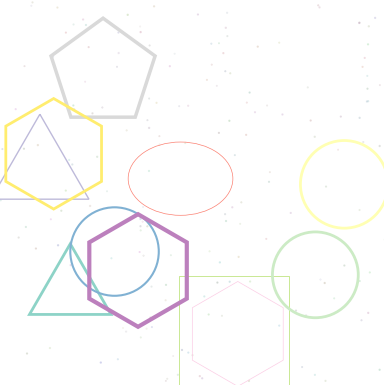[{"shape": "triangle", "thickness": 2, "radius": 0.61, "center": [0.183, 0.244]}, {"shape": "circle", "thickness": 2, "radius": 0.57, "center": [0.894, 0.521]}, {"shape": "triangle", "thickness": 1, "radius": 0.74, "center": [0.104, 0.556]}, {"shape": "oval", "thickness": 0.5, "radius": 0.68, "center": [0.469, 0.536]}, {"shape": "circle", "thickness": 1.5, "radius": 0.57, "center": [0.297, 0.347]}, {"shape": "square", "thickness": 0.5, "radius": 0.71, "center": [0.607, 0.141]}, {"shape": "hexagon", "thickness": 0.5, "radius": 0.68, "center": [0.618, 0.133]}, {"shape": "pentagon", "thickness": 2.5, "radius": 0.71, "center": [0.268, 0.811]}, {"shape": "hexagon", "thickness": 3, "radius": 0.73, "center": [0.359, 0.297]}, {"shape": "circle", "thickness": 2, "radius": 0.56, "center": [0.819, 0.286]}, {"shape": "hexagon", "thickness": 2, "radius": 0.72, "center": [0.139, 0.601]}]